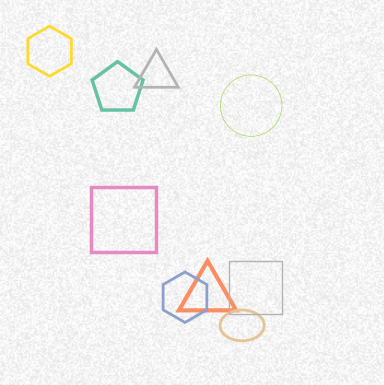[{"shape": "pentagon", "thickness": 2.5, "radius": 0.35, "center": [0.305, 0.77]}, {"shape": "triangle", "thickness": 3, "radius": 0.43, "center": [0.539, 0.237]}, {"shape": "hexagon", "thickness": 2, "radius": 0.33, "center": [0.48, 0.228]}, {"shape": "square", "thickness": 2.5, "radius": 0.42, "center": [0.32, 0.429]}, {"shape": "circle", "thickness": 0.5, "radius": 0.4, "center": [0.652, 0.726]}, {"shape": "hexagon", "thickness": 2, "radius": 0.33, "center": [0.129, 0.867]}, {"shape": "oval", "thickness": 2, "radius": 0.29, "center": [0.629, 0.155]}, {"shape": "triangle", "thickness": 2, "radius": 0.33, "center": [0.406, 0.806]}, {"shape": "square", "thickness": 1, "radius": 0.34, "center": [0.664, 0.253]}]